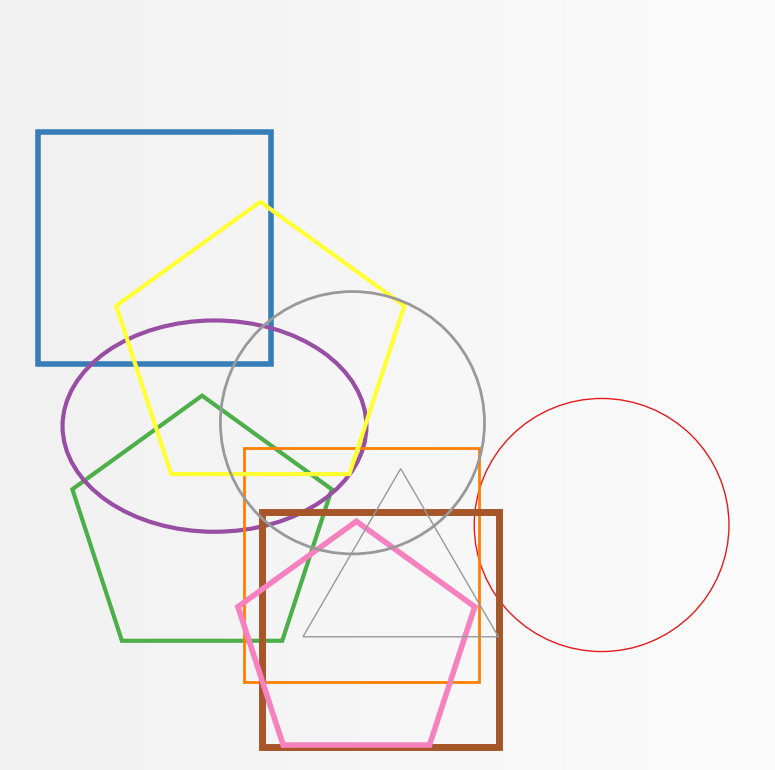[{"shape": "circle", "thickness": 0.5, "radius": 0.82, "center": [0.776, 0.318]}, {"shape": "square", "thickness": 2, "radius": 0.75, "center": [0.2, 0.678]}, {"shape": "pentagon", "thickness": 1.5, "radius": 0.88, "center": [0.261, 0.31]}, {"shape": "oval", "thickness": 1.5, "radius": 0.98, "center": [0.277, 0.447]}, {"shape": "square", "thickness": 1, "radius": 0.76, "center": [0.466, 0.266]}, {"shape": "pentagon", "thickness": 1.5, "radius": 0.98, "center": [0.336, 0.542]}, {"shape": "square", "thickness": 2.5, "radius": 0.76, "center": [0.491, 0.182]}, {"shape": "pentagon", "thickness": 2, "radius": 0.8, "center": [0.46, 0.162]}, {"shape": "circle", "thickness": 1, "radius": 0.85, "center": [0.455, 0.451]}, {"shape": "triangle", "thickness": 0.5, "radius": 0.73, "center": [0.517, 0.246]}]